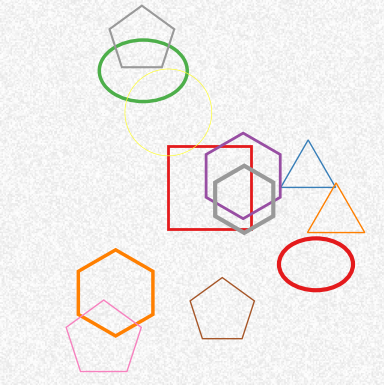[{"shape": "oval", "thickness": 3, "radius": 0.48, "center": [0.821, 0.314]}, {"shape": "square", "thickness": 2, "radius": 0.54, "center": [0.545, 0.513]}, {"shape": "triangle", "thickness": 1, "radius": 0.41, "center": [0.8, 0.554]}, {"shape": "oval", "thickness": 2.5, "radius": 0.57, "center": [0.372, 0.816]}, {"shape": "hexagon", "thickness": 2, "radius": 0.56, "center": [0.632, 0.543]}, {"shape": "hexagon", "thickness": 2.5, "radius": 0.56, "center": [0.3, 0.239]}, {"shape": "triangle", "thickness": 1, "radius": 0.43, "center": [0.873, 0.439]}, {"shape": "circle", "thickness": 0.5, "radius": 0.56, "center": [0.437, 0.708]}, {"shape": "pentagon", "thickness": 1, "radius": 0.44, "center": [0.577, 0.191]}, {"shape": "pentagon", "thickness": 1, "radius": 0.51, "center": [0.269, 0.118]}, {"shape": "hexagon", "thickness": 3, "radius": 0.44, "center": [0.634, 0.482]}, {"shape": "pentagon", "thickness": 1.5, "radius": 0.44, "center": [0.368, 0.897]}]